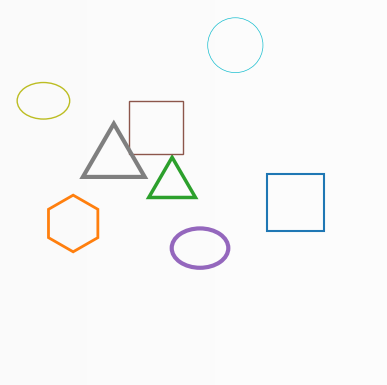[{"shape": "square", "thickness": 1.5, "radius": 0.37, "center": [0.762, 0.475]}, {"shape": "hexagon", "thickness": 2, "radius": 0.37, "center": [0.189, 0.42]}, {"shape": "triangle", "thickness": 2.5, "radius": 0.35, "center": [0.444, 0.522]}, {"shape": "oval", "thickness": 3, "radius": 0.37, "center": [0.516, 0.356]}, {"shape": "square", "thickness": 1, "radius": 0.34, "center": [0.402, 0.668]}, {"shape": "triangle", "thickness": 3, "radius": 0.46, "center": [0.294, 0.587]}, {"shape": "oval", "thickness": 1, "radius": 0.34, "center": [0.112, 0.738]}, {"shape": "circle", "thickness": 0.5, "radius": 0.36, "center": [0.607, 0.883]}]